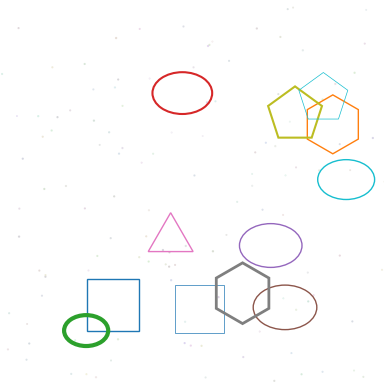[{"shape": "square", "thickness": 1, "radius": 0.34, "center": [0.294, 0.208]}, {"shape": "square", "thickness": 0.5, "radius": 0.32, "center": [0.519, 0.197]}, {"shape": "hexagon", "thickness": 1, "radius": 0.38, "center": [0.864, 0.677]}, {"shape": "oval", "thickness": 3, "radius": 0.29, "center": [0.224, 0.141]}, {"shape": "oval", "thickness": 1.5, "radius": 0.39, "center": [0.474, 0.758]}, {"shape": "oval", "thickness": 1, "radius": 0.41, "center": [0.703, 0.362]}, {"shape": "oval", "thickness": 1, "radius": 0.41, "center": [0.74, 0.202]}, {"shape": "triangle", "thickness": 1, "radius": 0.34, "center": [0.443, 0.38]}, {"shape": "hexagon", "thickness": 2, "radius": 0.39, "center": [0.63, 0.238]}, {"shape": "pentagon", "thickness": 1.5, "radius": 0.37, "center": [0.766, 0.702]}, {"shape": "oval", "thickness": 1, "radius": 0.37, "center": [0.899, 0.534]}, {"shape": "pentagon", "thickness": 0.5, "radius": 0.33, "center": [0.84, 0.745]}]